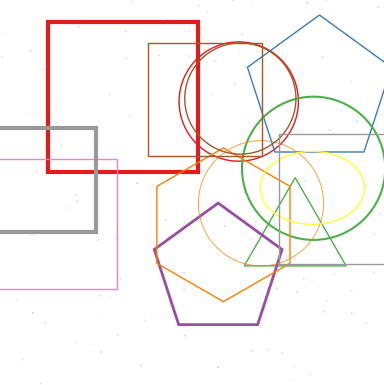[{"shape": "circle", "thickness": 1, "radius": 0.77, "center": [0.62, 0.736]}, {"shape": "square", "thickness": 3, "radius": 0.98, "center": [0.32, 0.748]}, {"shape": "pentagon", "thickness": 1, "radius": 0.98, "center": [0.83, 0.764]}, {"shape": "circle", "thickness": 1.5, "radius": 0.93, "center": [0.815, 0.563]}, {"shape": "triangle", "thickness": 1, "radius": 0.76, "center": [0.767, 0.386]}, {"shape": "pentagon", "thickness": 2, "radius": 0.87, "center": [0.567, 0.298]}, {"shape": "circle", "thickness": 0.5, "radius": 0.81, "center": [0.678, 0.472]}, {"shape": "hexagon", "thickness": 1, "radius": 1.0, "center": [0.58, 0.416]}, {"shape": "oval", "thickness": 1, "radius": 0.68, "center": [0.811, 0.512]}, {"shape": "square", "thickness": 1, "radius": 0.74, "center": [0.533, 0.741]}, {"shape": "circle", "thickness": 1, "radius": 0.72, "center": [0.624, 0.744]}, {"shape": "square", "thickness": 1, "radius": 0.85, "center": [0.135, 0.418]}, {"shape": "square", "thickness": 3, "radius": 0.67, "center": [0.116, 0.533]}, {"shape": "square", "thickness": 1, "radius": 0.84, "center": [0.893, 0.482]}]